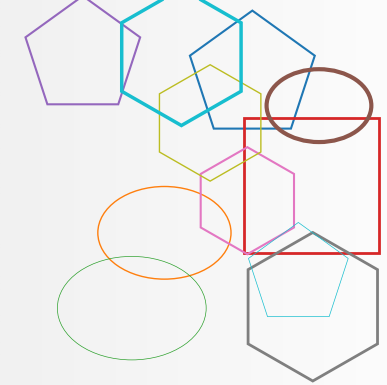[{"shape": "pentagon", "thickness": 1.5, "radius": 0.85, "center": [0.651, 0.803]}, {"shape": "oval", "thickness": 1, "radius": 0.86, "center": [0.424, 0.395]}, {"shape": "oval", "thickness": 0.5, "radius": 0.96, "center": [0.34, 0.2]}, {"shape": "square", "thickness": 2, "radius": 0.87, "center": [0.805, 0.518]}, {"shape": "pentagon", "thickness": 1.5, "radius": 0.78, "center": [0.214, 0.855]}, {"shape": "oval", "thickness": 3, "radius": 0.68, "center": [0.823, 0.726]}, {"shape": "hexagon", "thickness": 1.5, "radius": 0.7, "center": [0.638, 0.479]}, {"shape": "hexagon", "thickness": 2, "radius": 0.96, "center": [0.807, 0.203]}, {"shape": "hexagon", "thickness": 1, "radius": 0.76, "center": [0.542, 0.681]}, {"shape": "pentagon", "thickness": 0.5, "radius": 0.68, "center": [0.77, 0.287]}, {"shape": "hexagon", "thickness": 2.5, "radius": 0.89, "center": [0.468, 0.852]}]